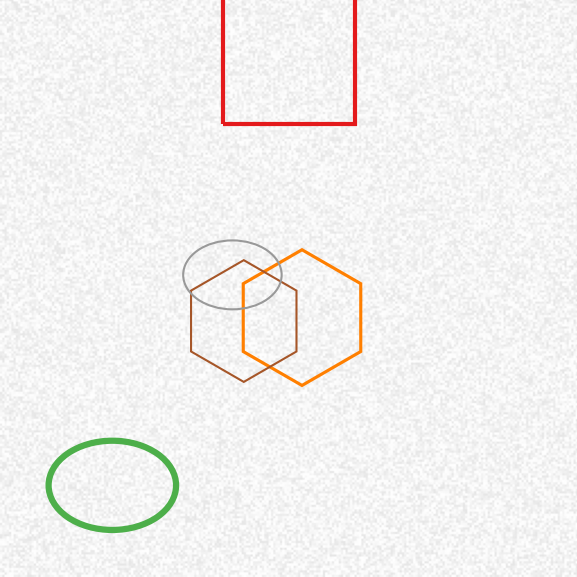[{"shape": "square", "thickness": 2, "radius": 0.57, "center": [0.5, 0.899]}, {"shape": "oval", "thickness": 3, "radius": 0.55, "center": [0.195, 0.159]}, {"shape": "hexagon", "thickness": 1.5, "radius": 0.59, "center": [0.523, 0.449]}, {"shape": "hexagon", "thickness": 1, "radius": 0.53, "center": [0.422, 0.443]}, {"shape": "oval", "thickness": 1, "radius": 0.43, "center": [0.402, 0.523]}]